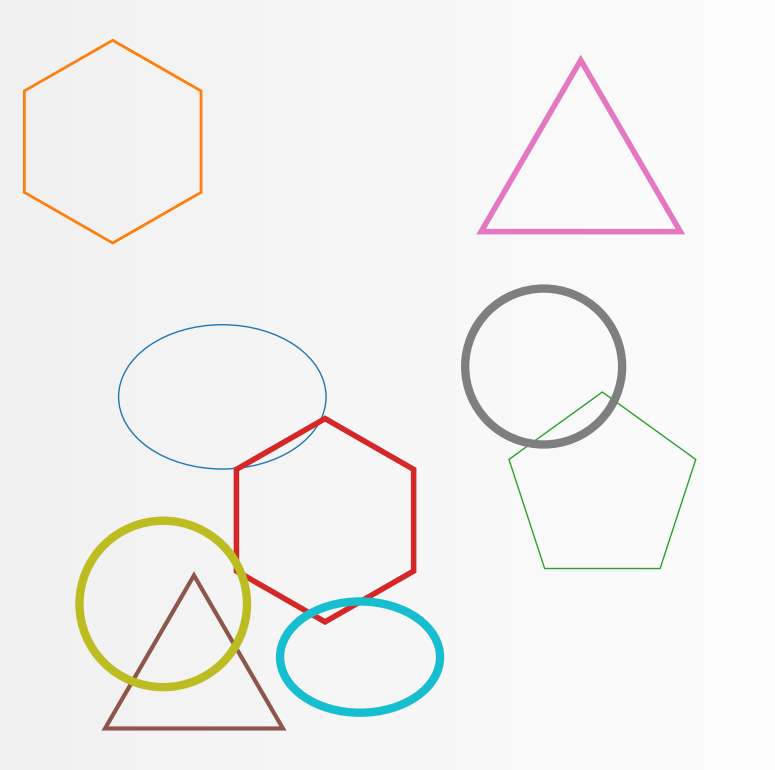[{"shape": "oval", "thickness": 0.5, "radius": 0.67, "center": [0.287, 0.485]}, {"shape": "hexagon", "thickness": 1, "radius": 0.66, "center": [0.145, 0.816]}, {"shape": "pentagon", "thickness": 0.5, "radius": 0.63, "center": [0.777, 0.364]}, {"shape": "hexagon", "thickness": 2, "radius": 0.66, "center": [0.419, 0.324]}, {"shape": "triangle", "thickness": 1.5, "radius": 0.66, "center": [0.25, 0.12]}, {"shape": "triangle", "thickness": 2, "radius": 0.74, "center": [0.749, 0.773]}, {"shape": "circle", "thickness": 3, "radius": 0.51, "center": [0.701, 0.524]}, {"shape": "circle", "thickness": 3, "radius": 0.54, "center": [0.211, 0.216]}, {"shape": "oval", "thickness": 3, "radius": 0.52, "center": [0.465, 0.147]}]